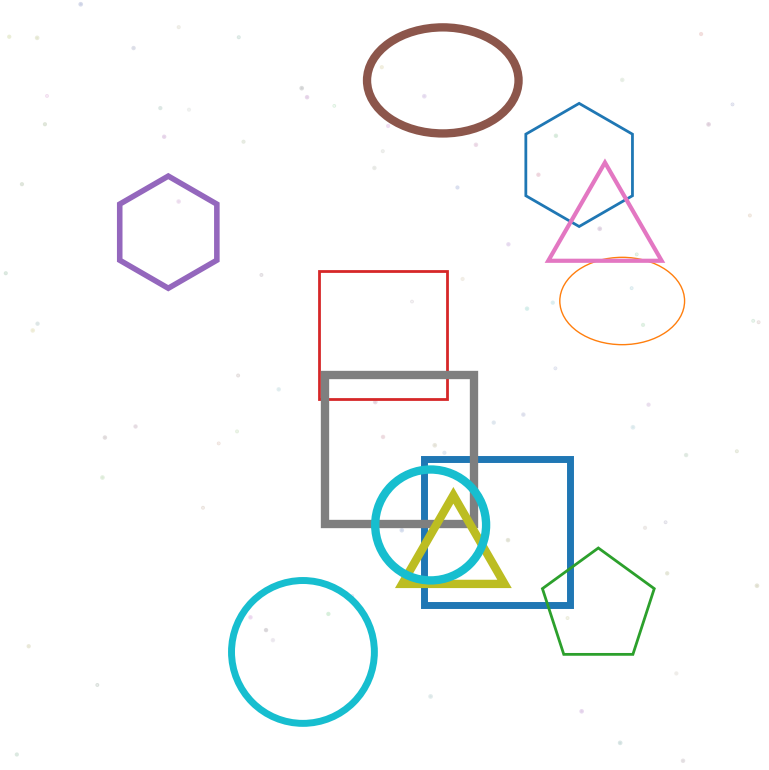[{"shape": "square", "thickness": 2.5, "radius": 0.47, "center": [0.646, 0.309]}, {"shape": "hexagon", "thickness": 1, "radius": 0.4, "center": [0.752, 0.786]}, {"shape": "oval", "thickness": 0.5, "radius": 0.41, "center": [0.808, 0.609]}, {"shape": "pentagon", "thickness": 1, "radius": 0.38, "center": [0.777, 0.212]}, {"shape": "square", "thickness": 1, "radius": 0.42, "center": [0.497, 0.565]}, {"shape": "hexagon", "thickness": 2, "radius": 0.36, "center": [0.219, 0.698]}, {"shape": "oval", "thickness": 3, "radius": 0.49, "center": [0.575, 0.896]}, {"shape": "triangle", "thickness": 1.5, "radius": 0.43, "center": [0.786, 0.704]}, {"shape": "square", "thickness": 3, "radius": 0.48, "center": [0.519, 0.416]}, {"shape": "triangle", "thickness": 3, "radius": 0.38, "center": [0.589, 0.28]}, {"shape": "circle", "thickness": 2.5, "radius": 0.46, "center": [0.393, 0.153]}, {"shape": "circle", "thickness": 3, "radius": 0.36, "center": [0.559, 0.318]}]